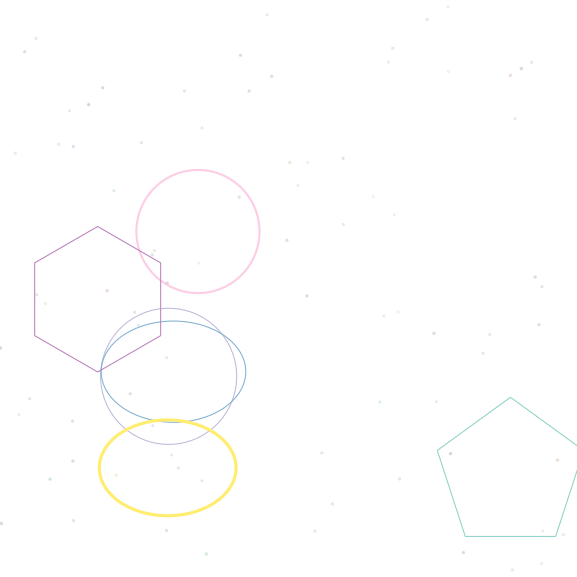[{"shape": "pentagon", "thickness": 0.5, "radius": 0.67, "center": [0.884, 0.178]}, {"shape": "circle", "thickness": 0.5, "radius": 0.59, "center": [0.292, 0.347]}, {"shape": "oval", "thickness": 0.5, "radius": 0.63, "center": [0.3, 0.356]}, {"shape": "circle", "thickness": 1, "radius": 0.53, "center": [0.343, 0.598]}, {"shape": "hexagon", "thickness": 0.5, "radius": 0.63, "center": [0.169, 0.481]}, {"shape": "oval", "thickness": 1.5, "radius": 0.59, "center": [0.29, 0.189]}]